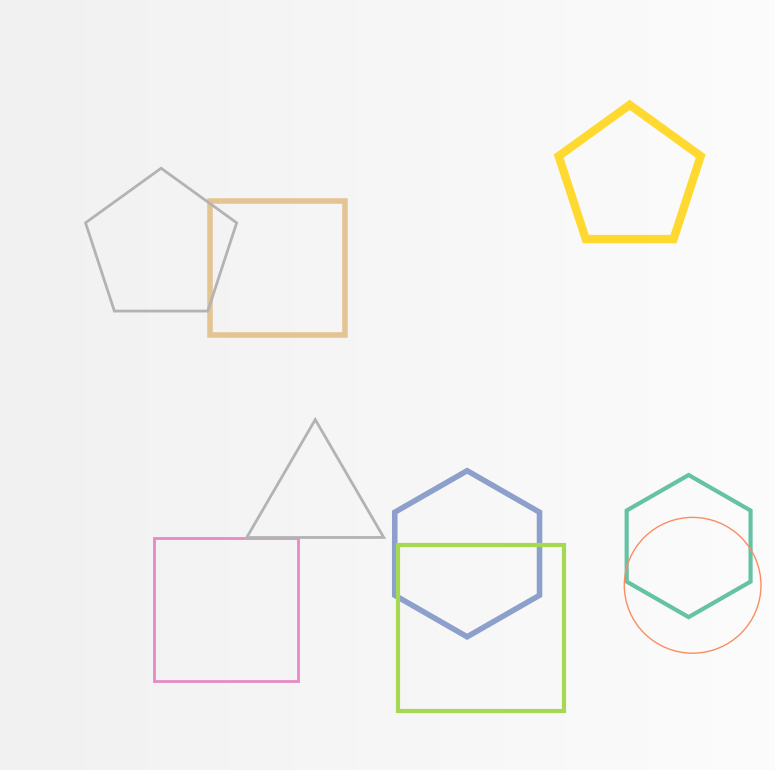[{"shape": "hexagon", "thickness": 1.5, "radius": 0.46, "center": [0.889, 0.291]}, {"shape": "circle", "thickness": 0.5, "radius": 0.44, "center": [0.894, 0.24]}, {"shape": "hexagon", "thickness": 2, "radius": 0.54, "center": [0.603, 0.281]}, {"shape": "square", "thickness": 1, "radius": 0.46, "center": [0.292, 0.208]}, {"shape": "square", "thickness": 1.5, "radius": 0.54, "center": [0.621, 0.184]}, {"shape": "pentagon", "thickness": 3, "radius": 0.48, "center": [0.812, 0.767]}, {"shape": "square", "thickness": 2, "radius": 0.44, "center": [0.358, 0.652]}, {"shape": "triangle", "thickness": 1, "radius": 0.51, "center": [0.407, 0.353]}, {"shape": "pentagon", "thickness": 1, "radius": 0.51, "center": [0.208, 0.679]}]